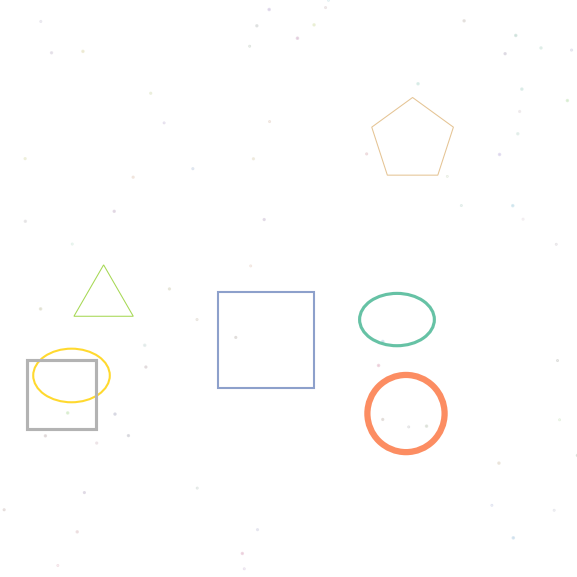[{"shape": "oval", "thickness": 1.5, "radius": 0.32, "center": [0.687, 0.446]}, {"shape": "circle", "thickness": 3, "radius": 0.33, "center": [0.703, 0.283]}, {"shape": "square", "thickness": 1, "radius": 0.42, "center": [0.46, 0.411]}, {"shape": "triangle", "thickness": 0.5, "radius": 0.3, "center": [0.179, 0.481]}, {"shape": "oval", "thickness": 1, "radius": 0.33, "center": [0.124, 0.349]}, {"shape": "pentagon", "thickness": 0.5, "radius": 0.37, "center": [0.714, 0.756]}, {"shape": "square", "thickness": 1.5, "radius": 0.3, "center": [0.106, 0.316]}]